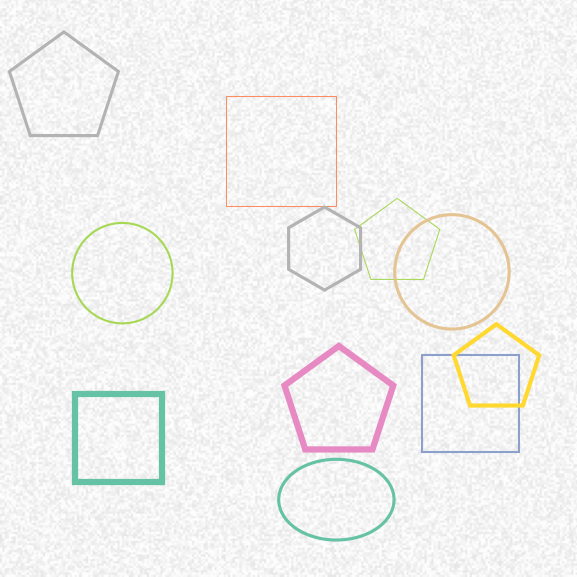[{"shape": "square", "thickness": 3, "radius": 0.38, "center": [0.205, 0.24]}, {"shape": "oval", "thickness": 1.5, "radius": 0.5, "center": [0.582, 0.134]}, {"shape": "square", "thickness": 0.5, "radius": 0.48, "center": [0.487, 0.738]}, {"shape": "square", "thickness": 1, "radius": 0.42, "center": [0.815, 0.3]}, {"shape": "pentagon", "thickness": 3, "radius": 0.5, "center": [0.587, 0.301]}, {"shape": "pentagon", "thickness": 0.5, "radius": 0.39, "center": [0.688, 0.578]}, {"shape": "circle", "thickness": 1, "radius": 0.43, "center": [0.212, 0.526]}, {"shape": "pentagon", "thickness": 2, "radius": 0.39, "center": [0.86, 0.36]}, {"shape": "circle", "thickness": 1.5, "radius": 0.5, "center": [0.783, 0.528]}, {"shape": "hexagon", "thickness": 1.5, "radius": 0.36, "center": [0.562, 0.569]}, {"shape": "pentagon", "thickness": 1.5, "radius": 0.5, "center": [0.111, 0.845]}]